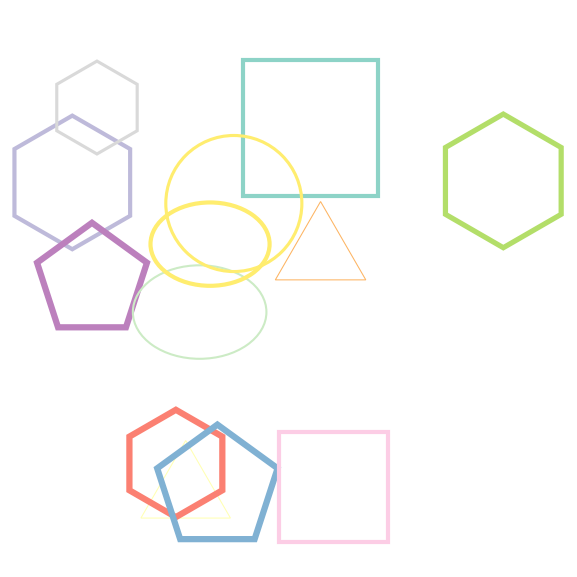[{"shape": "square", "thickness": 2, "radius": 0.59, "center": [0.537, 0.777]}, {"shape": "triangle", "thickness": 0.5, "radius": 0.45, "center": [0.322, 0.147]}, {"shape": "hexagon", "thickness": 2, "radius": 0.58, "center": [0.125, 0.683]}, {"shape": "hexagon", "thickness": 3, "radius": 0.46, "center": [0.305, 0.197]}, {"shape": "pentagon", "thickness": 3, "radius": 0.55, "center": [0.376, 0.154]}, {"shape": "triangle", "thickness": 0.5, "radius": 0.45, "center": [0.555, 0.56]}, {"shape": "hexagon", "thickness": 2.5, "radius": 0.58, "center": [0.872, 0.686]}, {"shape": "square", "thickness": 2, "radius": 0.47, "center": [0.578, 0.156]}, {"shape": "hexagon", "thickness": 1.5, "radius": 0.4, "center": [0.168, 0.813]}, {"shape": "pentagon", "thickness": 3, "radius": 0.5, "center": [0.159, 0.513]}, {"shape": "oval", "thickness": 1, "radius": 0.58, "center": [0.346, 0.459]}, {"shape": "oval", "thickness": 2, "radius": 0.52, "center": [0.364, 0.576]}, {"shape": "circle", "thickness": 1.5, "radius": 0.59, "center": [0.405, 0.647]}]